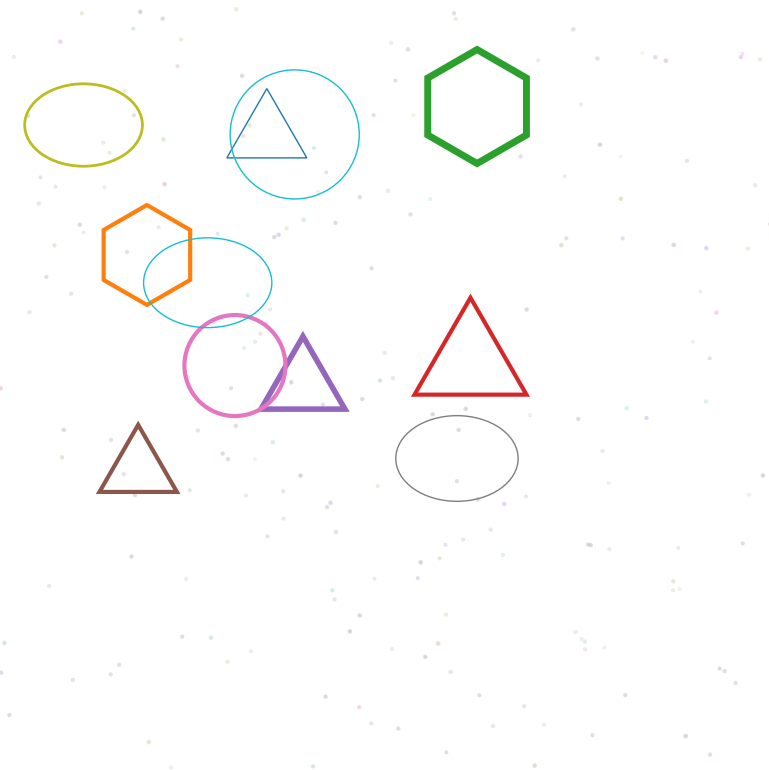[{"shape": "triangle", "thickness": 0.5, "radius": 0.3, "center": [0.347, 0.825]}, {"shape": "hexagon", "thickness": 1.5, "radius": 0.32, "center": [0.191, 0.669]}, {"shape": "hexagon", "thickness": 2.5, "radius": 0.37, "center": [0.62, 0.862]}, {"shape": "triangle", "thickness": 1.5, "radius": 0.42, "center": [0.611, 0.529]}, {"shape": "triangle", "thickness": 2, "radius": 0.31, "center": [0.393, 0.5]}, {"shape": "triangle", "thickness": 1.5, "radius": 0.29, "center": [0.179, 0.39]}, {"shape": "circle", "thickness": 1.5, "radius": 0.33, "center": [0.305, 0.525]}, {"shape": "oval", "thickness": 0.5, "radius": 0.4, "center": [0.593, 0.405]}, {"shape": "oval", "thickness": 1, "radius": 0.38, "center": [0.109, 0.838]}, {"shape": "oval", "thickness": 0.5, "radius": 0.42, "center": [0.27, 0.633]}, {"shape": "circle", "thickness": 0.5, "radius": 0.42, "center": [0.383, 0.825]}]